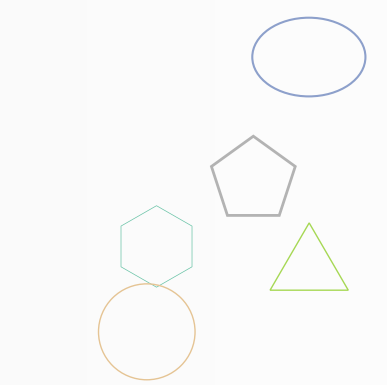[{"shape": "hexagon", "thickness": 0.5, "radius": 0.53, "center": [0.404, 0.36]}, {"shape": "oval", "thickness": 1.5, "radius": 0.73, "center": [0.797, 0.852]}, {"shape": "triangle", "thickness": 1, "radius": 0.58, "center": [0.798, 0.305]}, {"shape": "circle", "thickness": 1, "radius": 0.62, "center": [0.379, 0.138]}, {"shape": "pentagon", "thickness": 2, "radius": 0.57, "center": [0.654, 0.532]}]